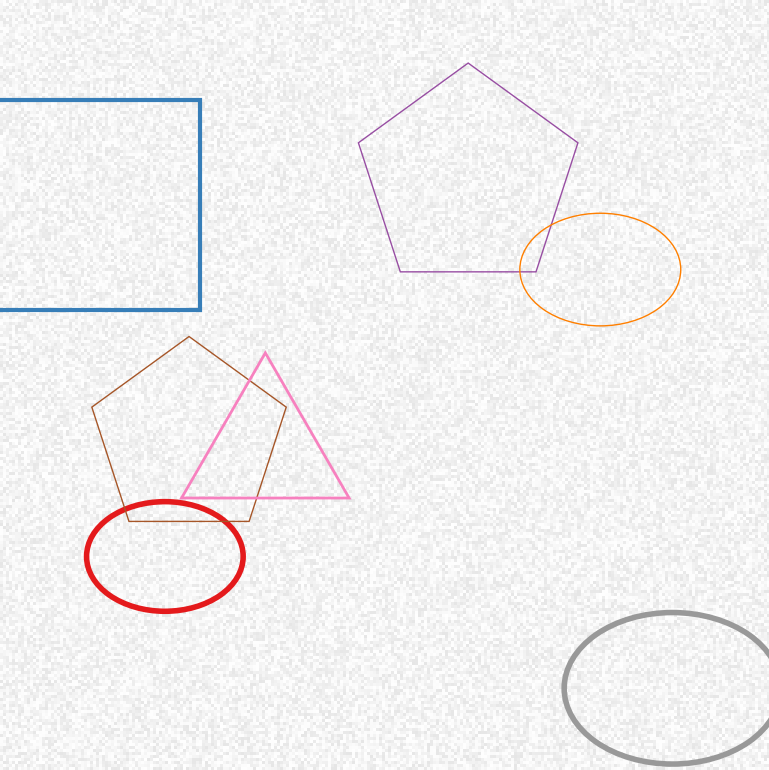[{"shape": "oval", "thickness": 2, "radius": 0.51, "center": [0.214, 0.277]}, {"shape": "square", "thickness": 1.5, "radius": 0.68, "center": [0.124, 0.734]}, {"shape": "pentagon", "thickness": 0.5, "radius": 0.75, "center": [0.608, 0.768]}, {"shape": "oval", "thickness": 0.5, "radius": 0.52, "center": [0.78, 0.65]}, {"shape": "pentagon", "thickness": 0.5, "radius": 0.66, "center": [0.246, 0.43]}, {"shape": "triangle", "thickness": 1, "radius": 0.63, "center": [0.345, 0.416]}, {"shape": "oval", "thickness": 2, "radius": 0.7, "center": [0.873, 0.106]}]